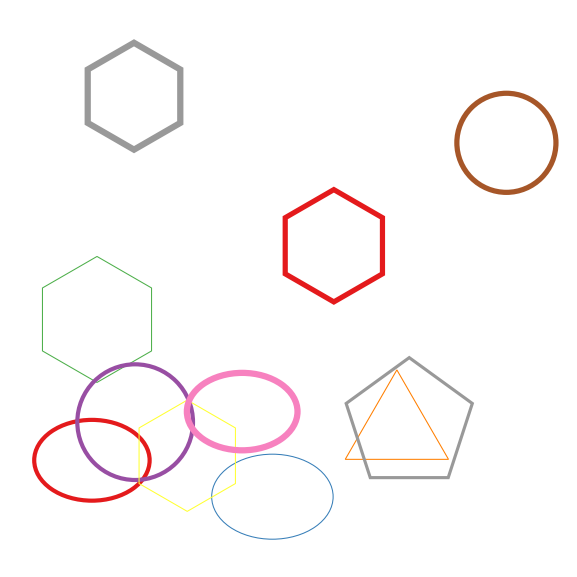[{"shape": "oval", "thickness": 2, "radius": 0.5, "center": [0.159, 0.202]}, {"shape": "hexagon", "thickness": 2.5, "radius": 0.49, "center": [0.578, 0.574]}, {"shape": "oval", "thickness": 0.5, "radius": 0.53, "center": [0.472, 0.139]}, {"shape": "hexagon", "thickness": 0.5, "radius": 0.55, "center": [0.168, 0.446]}, {"shape": "circle", "thickness": 2, "radius": 0.5, "center": [0.234, 0.268]}, {"shape": "triangle", "thickness": 0.5, "radius": 0.52, "center": [0.687, 0.255]}, {"shape": "hexagon", "thickness": 0.5, "radius": 0.48, "center": [0.324, 0.21]}, {"shape": "circle", "thickness": 2.5, "radius": 0.43, "center": [0.877, 0.752]}, {"shape": "oval", "thickness": 3, "radius": 0.48, "center": [0.419, 0.286]}, {"shape": "hexagon", "thickness": 3, "radius": 0.46, "center": [0.232, 0.833]}, {"shape": "pentagon", "thickness": 1.5, "radius": 0.57, "center": [0.709, 0.265]}]